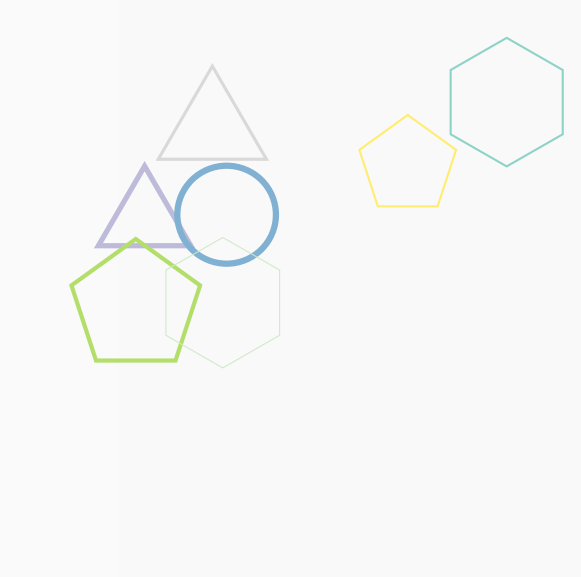[{"shape": "hexagon", "thickness": 1, "radius": 0.56, "center": [0.872, 0.822]}, {"shape": "triangle", "thickness": 2.5, "radius": 0.46, "center": [0.249, 0.62]}, {"shape": "circle", "thickness": 3, "radius": 0.42, "center": [0.39, 0.627]}, {"shape": "pentagon", "thickness": 2, "radius": 0.58, "center": [0.234, 0.469]}, {"shape": "triangle", "thickness": 1.5, "radius": 0.54, "center": [0.365, 0.777]}, {"shape": "hexagon", "thickness": 0.5, "radius": 0.56, "center": [0.383, 0.475]}, {"shape": "pentagon", "thickness": 1, "radius": 0.44, "center": [0.701, 0.713]}]